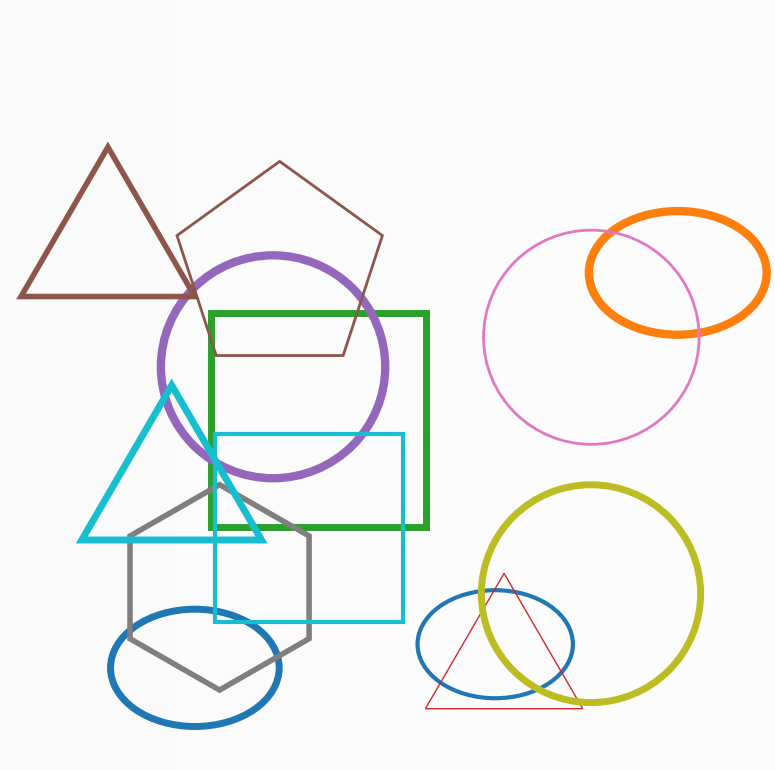[{"shape": "oval", "thickness": 1.5, "radius": 0.5, "center": [0.639, 0.163]}, {"shape": "oval", "thickness": 2.5, "radius": 0.54, "center": [0.251, 0.133]}, {"shape": "oval", "thickness": 3, "radius": 0.57, "center": [0.875, 0.646]}, {"shape": "square", "thickness": 2.5, "radius": 0.69, "center": [0.412, 0.454]}, {"shape": "triangle", "thickness": 0.5, "radius": 0.59, "center": [0.65, 0.138]}, {"shape": "circle", "thickness": 3, "radius": 0.72, "center": [0.352, 0.524]}, {"shape": "pentagon", "thickness": 1, "radius": 0.7, "center": [0.361, 0.651]}, {"shape": "triangle", "thickness": 2, "radius": 0.65, "center": [0.139, 0.68]}, {"shape": "circle", "thickness": 1, "radius": 0.7, "center": [0.763, 0.562]}, {"shape": "hexagon", "thickness": 2, "radius": 0.67, "center": [0.283, 0.237]}, {"shape": "circle", "thickness": 2.5, "radius": 0.71, "center": [0.763, 0.229]}, {"shape": "square", "thickness": 1.5, "radius": 0.61, "center": [0.399, 0.314]}, {"shape": "triangle", "thickness": 2.5, "radius": 0.67, "center": [0.222, 0.366]}]